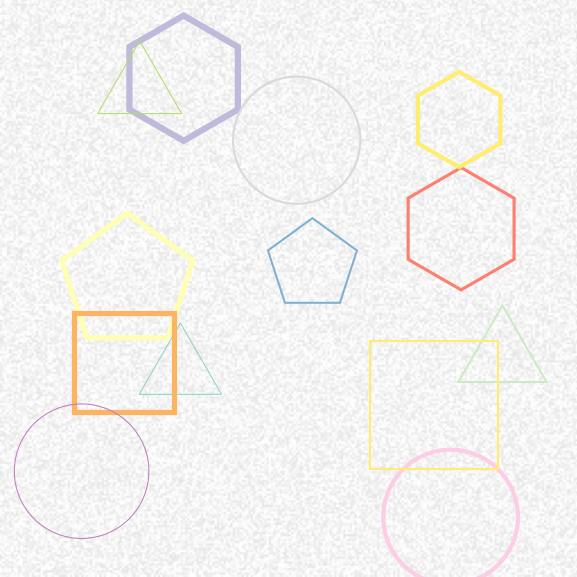[{"shape": "triangle", "thickness": 0.5, "radius": 0.41, "center": [0.312, 0.357]}, {"shape": "pentagon", "thickness": 2.5, "radius": 0.6, "center": [0.22, 0.511]}, {"shape": "hexagon", "thickness": 3, "radius": 0.54, "center": [0.318, 0.864]}, {"shape": "hexagon", "thickness": 1.5, "radius": 0.53, "center": [0.798, 0.603]}, {"shape": "pentagon", "thickness": 1, "radius": 0.41, "center": [0.541, 0.54]}, {"shape": "square", "thickness": 2.5, "radius": 0.43, "center": [0.215, 0.371]}, {"shape": "triangle", "thickness": 0.5, "radius": 0.42, "center": [0.242, 0.844]}, {"shape": "circle", "thickness": 2, "radius": 0.58, "center": [0.78, 0.104]}, {"shape": "circle", "thickness": 1, "radius": 0.55, "center": [0.514, 0.756]}, {"shape": "circle", "thickness": 0.5, "radius": 0.58, "center": [0.141, 0.183]}, {"shape": "triangle", "thickness": 1, "radius": 0.44, "center": [0.87, 0.382]}, {"shape": "square", "thickness": 1, "radius": 0.55, "center": [0.751, 0.298]}, {"shape": "hexagon", "thickness": 2, "radius": 0.41, "center": [0.795, 0.792]}]